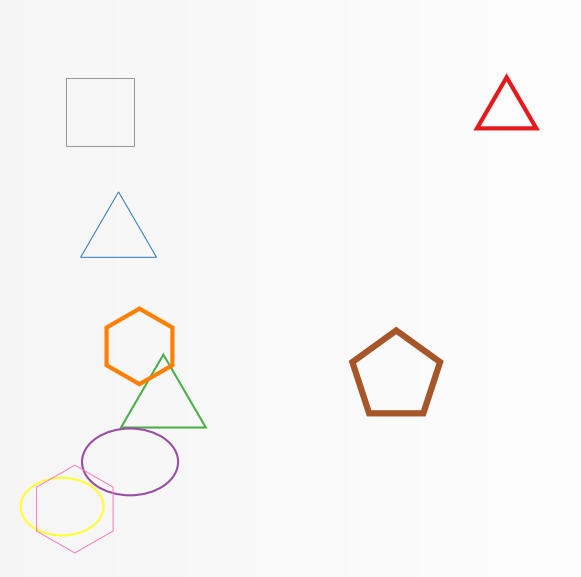[{"shape": "triangle", "thickness": 2, "radius": 0.29, "center": [0.872, 0.806]}, {"shape": "triangle", "thickness": 0.5, "radius": 0.38, "center": [0.204, 0.591]}, {"shape": "triangle", "thickness": 1, "radius": 0.42, "center": [0.281, 0.301]}, {"shape": "oval", "thickness": 1, "radius": 0.41, "center": [0.224, 0.199]}, {"shape": "hexagon", "thickness": 2, "radius": 0.33, "center": [0.24, 0.399]}, {"shape": "oval", "thickness": 1, "radius": 0.36, "center": [0.107, 0.122]}, {"shape": "pentagon", "thickness": 3, "radius": 0.4, "center": [0.682, 0.348]}, {"shape": "hexagon", "thickness": 0.5, "radius": 0.38, "center": [0.129, 0.118]}, {"shape": "square", "thickness": 0.5, "radius": 0.29, "center": [0.172, 0.805]}]